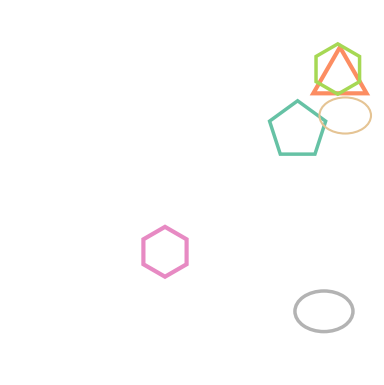[{"shape": "pentagon", "thickness": 2.5, "radius": 0.38, "center": [0.773, 0.662]}, {"shape": "triangle", "thickness": 3, "radius": 0.4, "center": [0.883, 0.798]}, {"shape": "hexagon", "thickness": 3, "radius": 0.32, "center": [0.429, 0.346]}, {"shape": "hexagon", "thickness": 2.5, "radius": 0.33, "center": [0.877, 0.821]}, {"shape": "oval", "thickness": 1.5, "radius": 0.33, "center": [0.897, 0.7]}, {"shape": "oval", "thickness": 2.5, "radius": 0.38, "center": [0.841, 0.191]}]